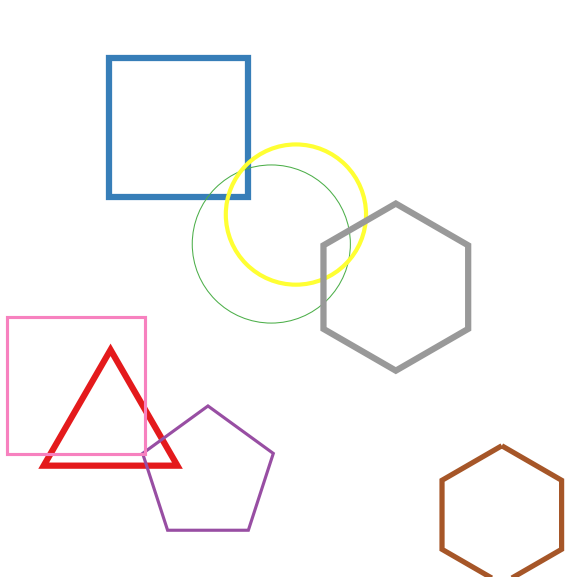[{"shape": "triangle", "thickness": 3, "radius": 0.67, "center": [0.191, 0.26]}, {"shape": "square", "thickness": 3, "radius": 0.6, "center": [0.309, 0.779]}, {"shape": "circle", "thickness": 0.5, "radius": 0.68, "center": [0.47, 0.577]}, {"shape": "pentagon", "thickness": 1.5, "radius": 0.59, "center": [0.36, 0.177]}, {"shape": "circle", "thickness": 2, "radius": 0.61, "center": [0.512, 0.628]}, {"shape": "hexagon", "thickness": 2.5, "radius": 0.6, "center": [0.869, 0.108]}, {"shape": "square", "thickness": 1.5, "radius": 0.6, "center": [0.131, 0.332]}, {"shape": "hexagon", "thickness": 3, "radius": 0.72, "center": [0.685, 0.502]}]